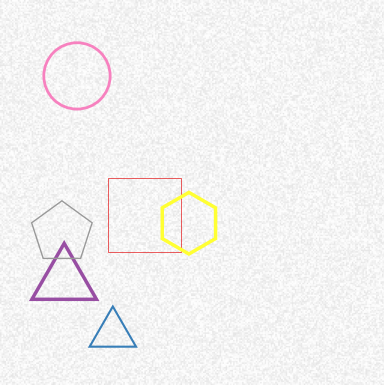[{"shape": "square", "thickness": 0.5, "radius": 0.48, "center": [0.375, 0.441]}, {"shape": "triangle", "thickness": 1.5, "radius": 0.35, "center": [0.293, 0.134]}, {"shape": "triangle", "thickness": 2.5, "radius": 0.48, "center": [0.167, 0.271]}, {"shape": "hexagon", "thickness": 2.5, "radius": 0.4, "center": [0.491, 0.42]}, {"shape": "circle", "thickness": 2, "radius": 0.43, "center": [0.2, 0.803]}, {"shape": "pentagon", "thickness": 1, "radius": 0.41, "center": [0.161, 0.396]}]